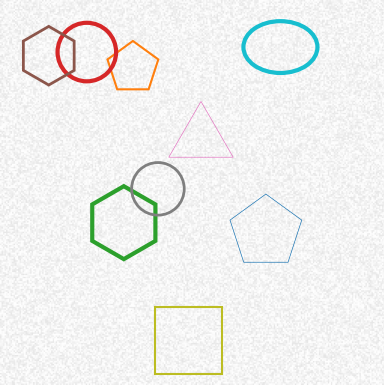[{"shape": "pentagon", "thickness": 0.5, "radius": 0.49, "center": [0.691, 0.398]}, {"shape": "pentagon", "thickness": 1.5, "radius": 0.35, "center": [0.345, 0.824]}, {"shape": "hexagon", "thickness": 3, "radius": 0.47, "center": [0.322, 0.422]}, {"shape": "circle", "thickness": 3, "radius": 0.38, "center": [0.226, 0.865]}, {"shape": "hexagon", "thickness": 2, "radius": 0.38, "center": [0.127, 0.855]}, {"shape": "triangle", "thickness": 0.5, "radius": 0.48, "center": [0.522, 0.64]}, {"shape": "circle", "thickness": 2, "radius": 0.34, "center": [0.41, 0.509]}, {"shape": "square", "thickness": 1.5, "radius": 0.44, "center": [0.49, 0.115]}, {"shape": "oval", "thickness": 3, "radius": 0.48, "center": [0.728, 0.878]}]